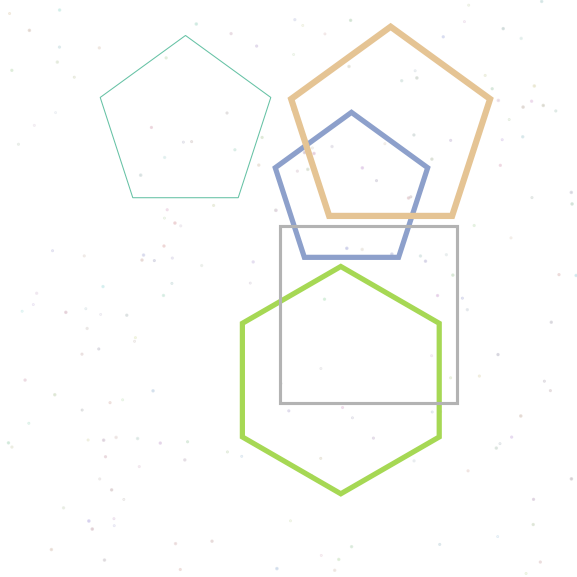[{"shape": "pentagon", "thickness": 0.5, "radius": 0.78, "center": [0.321, 0.782]}, {"shape": "pentagon", "thickness": 2.5, "radius": 0.69, "center": [0.609, 0.666]}, {"shape": "hexagon", "thickness": 2.5, "radius": 0.98, "center": [0.59, 0.341]}, {"shape": "pentagon", "thickness": 3, "radius": 0.91, "center": [0.676, 0.772]}, {"shape": "square", "thickness": 1.5, "radius": 0.77, "center": [0.639, 0.455]}]